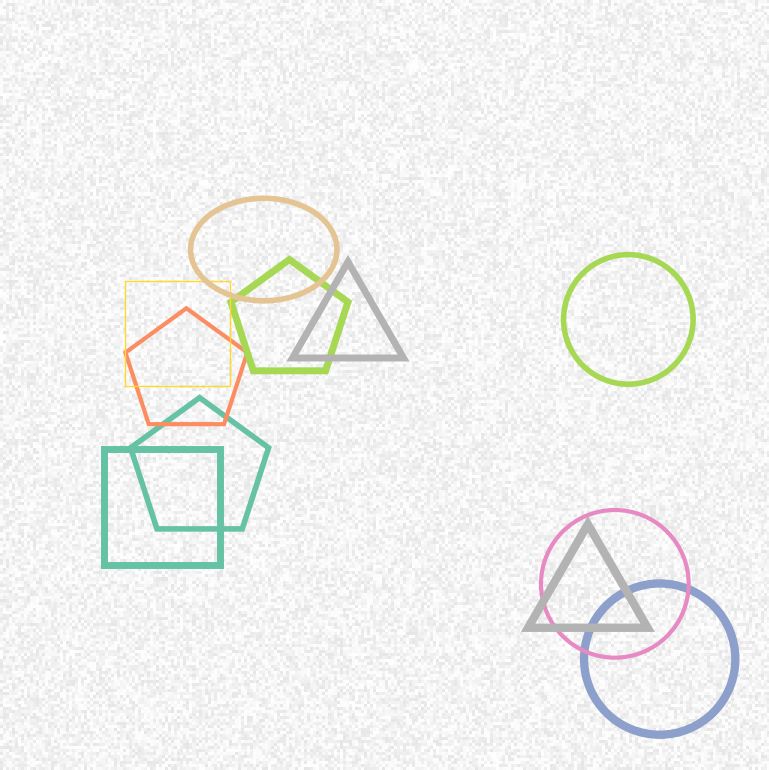[{"shape": "square", "thickness": 2.5, "radius": 0.38, "center": [0.211, 0.342]}, {"shape": "pentagon", "thickness": 2, "radius": 0.47, "center": [0.259, 0.389]}, {"shape": "pentagon", "thickness": 1.5, "radius": 0.42, "center": [0.242, 0.516]}, {"shape": "circle", "thickness": 3, "radius": 0.49, "center": [0.857, 0.144]}, {"shape": "circle", "thickness": 1.5, "radius": 0.48, "center": [0.798, 0.242]}, {"shape": "circle", "thickness": 2, "radius": 0.42, "center": [0.816, 0.585]}, {"shape": "pentagon", "thickness": 2.5, "radius": 0.4, "center": [0.376, 0.583]}, {"shape": "square", "thickness": 0.5, "radius": 0.34, "center": [0.231, 0.567]}, {"shape": "oval", "thickness": 2, "radius": 0.48, "center": [0.343, 0.676]}, {"shape": "triangle", "thickness": 2.5, "radius": 0.42, "center": [0.452, 0.577]}, {"shape": "triangle", "thickness": 3, "radius": 0.45, "center": [0.763, 0.23]}]